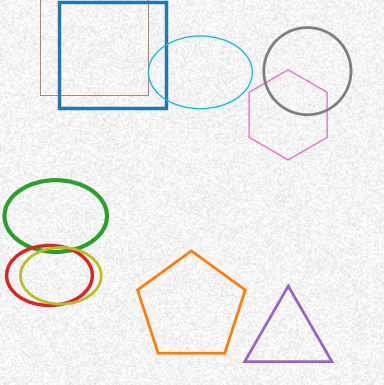[{"shape": "square", "thickness": 2.5, "radius": 0.69, "center": [0.292, 0.857]}, {"shape": "pentagon", "thickness": 2, "radius": 0.74, "center": [0.497, 0.201]}, {"shape": "oval", "thickness": 3, "radius": 0.67, "center": [0.145, 0.439]}, {"shape": "oval", "thickness": 2.5, "radius": 0.56, "center": [0.129, 0.285]}, {"shape": "triangle", "thickness": 2, "radius": 0.65, "center": [0.749, 0.126]}, {"shape": "square", "thickness": 0.5, "radius": 0.7, "center": [0.244, 0.895]}, {"shape": "hexagon", "thickness": 1, "radius": 0.58, "center": [0.748, 0.702]}, {"shape": "circle", "thickness": 2, "radius": 0.57, "center": [0.798, 0.815]}, {"shape": "oval", "thickness": 2, "radius": 0.52, "center": [0.158, 0.284]}, {"shape": "oval", "thickness": 1, "radius": 0.67, "center": [0.52, 0.812]}]